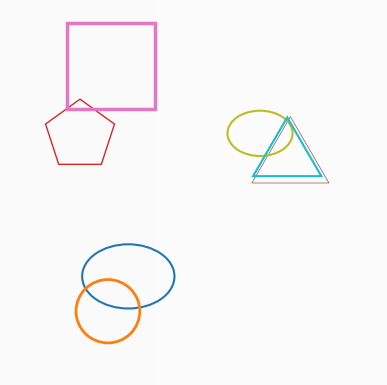[{"shape": "oval", "thickness": 1.5, "radius": 0.6, "center": [0.331, 0.282]}, {"shape": "circle", "thickness": 2, "radius": 0.41, "center": [0.278, 0.192]}, {"shape": "pentagon", "thickness": 1, "radius": 0.47, "center": [0.207, 0.649]}, {"shape": "triangle", "thickness": 0.5, "radius": 0.57, "center": [0.749, 0.582]}, {"shape": "square", "thickness": 2.5, "radius": 0.56, "center": [0.287, 0.829]}, {"shape": "oval", "thickness": 1.5, "radius": 0.42, "center": [0.671, 0.654]}, {"shape": "triangle", "thickness": 1.5, "radius": 0.51, "center": [0.741, 0.593]}]